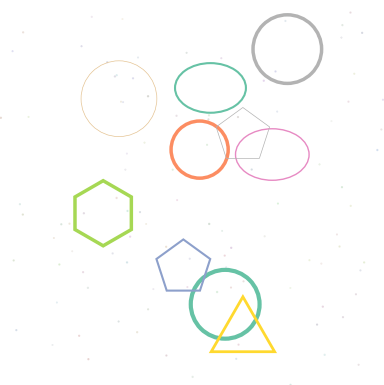[{"shape": "circle", "thickness": 3, "radius": 0.45, "center": [0.585, 0.21]}, {"shape": "oval", "thickness": 1.5, "radius": 0.46, "center": [0.547, 0.772]}, {"shape": "circle", "thickness": 2.5, "radius": 0.37, "center": [0.519, 0.611]}, {"shape": "pentagon", "thickness": 1.5, "radius": 0.37, "center": [0.476, 0.305]}, {"shape": "oval", "thickness": 1, "radius": 0.48, "center": [0.707, 0.599]}, {"shape": "hexagon", "thickness": 2.5, "radius": 0.42, "center": [0.268, 0.446]}, {"shape": "triangle", "thickness": 2, "radius": 0.48, "center": [0.631, 0.134]}, {"shape": "circle", "thickness": 0.5, "radius": 0.49, "center": [0.309, 0.744]}, {"shape": "pentagon", "thickness": 0.5, "radius": 0.37, "center": [0.631, 0.648]}, {"shape": "circle", "thickness": 2.5, "radius": 0.45, "center": [0.746, 0.872]}]